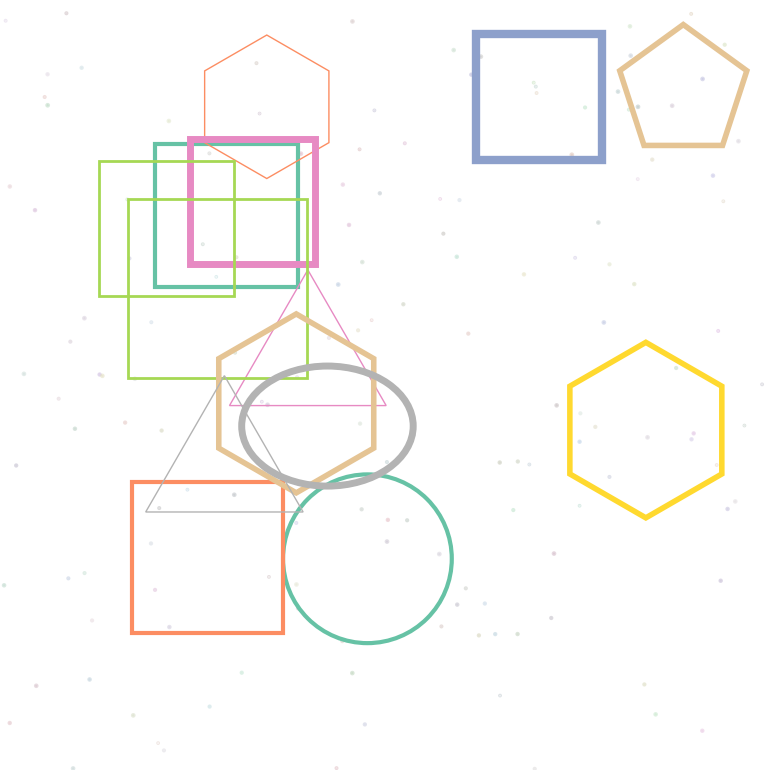[{"shape": "circle", "thickness": 1.5, "radius": 0.55, "center": [0.477, 0.274]}, {"shape": "square", "thickness": 1.5, "radius": 0.47, "center": [0.294, 0.72]}, {"shape": "square", "thickness": 1.5, "radius": 0.49, "center": [0.27, 0.275]}, {"shape": "hexagon", "thickness": 0.5, "radius": 0.47, "center": [0.346, 0.861]}, {"shape": "square", "thickness": 3, "radius": 0.41, "center": [0.7, 0.874]}, {"shape": "triangle", "thickness": 0.5, "radius": 0.59, "center": [0.4, 0.532]}, {"shape": "square", "thickness": 2.5, "radius": 0.41, "center": [0.328, 0.738]}, {"shape": "square", "thickness": 1, "radius": 0.44, "center": [0.216, 0.703]}, {"shape": "square", "thickness": 1, "radius": 0.58, "center": [0.283, 0.625]}, {"shape": "hexagon", "thickness": 2, "radius": 0.57, "center": [0.839, 0.441]}, {"shape": "hexagon", "thickness": 2, "radius": 0.58, "center": [0.385, 0.476]}, {"shape": "pentagon", "thickness": 2, "radius": 0.43, "center": [0.887, 0.881]}, {"shape": "oval", "thickness": 2.5, "radius": 0.56, "center": [0.425, 0.447]}, {"shape": "triangle", "thickness": 0.5, "radius": 0.59, "center": [0.291, 0.394]}]